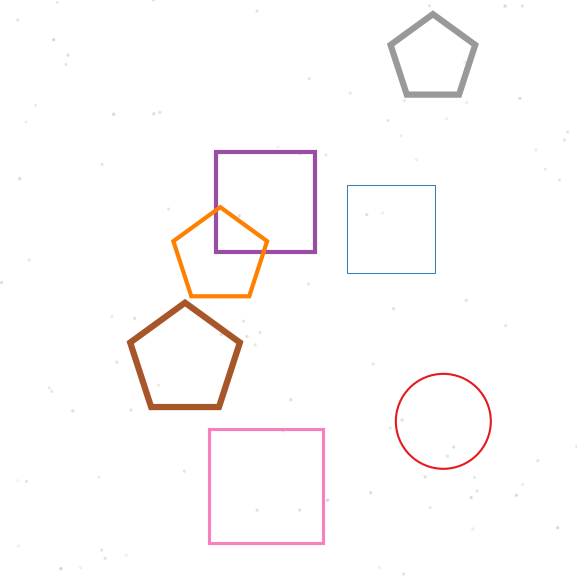[{"shape": "circle", "thickness": 1, "radius": 0.41, "center": [0.768, 0.27]}, {"shape": "square", "thickness": 0.5, "radius": 0.38, "center": [0.677, 0.603]}, {"shape": "square", "thickness": 2, "radius": 0.43, "center": [0.459, 0.65]}, {"shape": "pentagon", "thickness": 2, "radius": 0.43, "center": [0.381, 0.555]}, {"shape": "pentagon", "thickness": 3, "radius": 0.5, "center": [0.32, 0.375]}, {"shape": "square", "thickness": 1.5, "radius": 0.5, "center": [0.461, 0.158]}, {"shape": "pentagon", "thickness": 3, "radius": 0.39, "center": [0.75, 0.898]}]